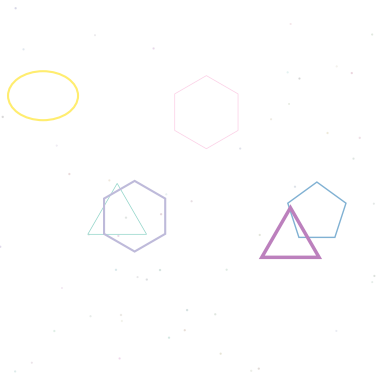[{"shape": "triangle", "thickness": 0.5, "radius": 0.44, "center": [0.304, 0.435]}, {"shape": "hexagon", "thickness": 1.5, "radius": 0.46, "center": [0.35, 0.438]}, {"shape": "pentagon", "thickness": 1, "radius": 0.4, "center": [0.823, 0.448]}, {"shape": "hexagon", "thickness": 0.5, "radius": 0.47, "center": [0.536, 0.709]}, {"shape": "triangle", "thickness": 2.5, "radius": 0.43, "center": [0.754, 0.375]}, {"shape": "oval", "thickness": 1.5, "radius": 0.45, "center": [0.112, 0.751]}]